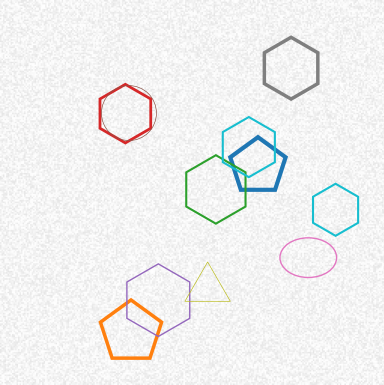[{"shape": "pentagon", "thickness": 3, "radius": 0.38, "center": [0.67, 0.568]}, {"shape": "pentagon", "thickness": 2.5, "radius": 0.42, "center": [0.34, 0.137]}, {"shape": "hexagon", "thickness": 1.5, "radius": 0.44, "center": [0.561, 0.508]}, {"shape": "hexagon", "thickness": 2, "radius": 0.38, "center": [0.326, 0.705]}, {"shape": "hexagon", "thickness": 1, "radius": 0.47, "center": [0.411, 0.22]}, {"shape": "circle", "thickness": 0.5, "radius": 0.36, "center": [0.335, 0.706]}, {"shape": "oval", "thickness": 1, "radius": 0.37, "center": [0.801, 0.331]}, {"shape": "hexagon", "thickness": 2.5, "radius": 0.4, "center": [0.756, 0.823]}, {"shape": "triangle", "thickness": 0.5, "radius": 0.34, "center": [0.539, 0.251]}, {"shape": "hexagon", "thickness": 1.5, "radius": 0.34, "center": [0.872, 0.455]}, {"shape": "hexagon", "thickness": 1.5, "radius": 0.39, "center": [0.646, 0.618]}]